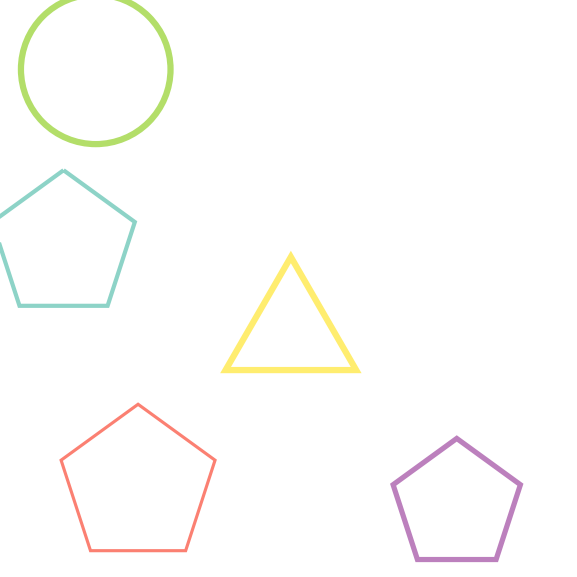[{"shape": "pentagon", "thickness": 2, "radius": 0.65, "center": [0.11, 0.575]}, {"shape": "pentagon", "thickness": 1.5, "radius": 0.7, "center": [0.239, 0.159]}, {"shape": "circle", "thickness": 3, "radius": 0.65, "center": [0.166, 0.879]}, {"shape": "pentagon", "thickness": 2.5, "radius": 0.58, "center": [0.791, 0.124]}, {"shape": "triangle", "thickness": 3, "radius": 0.65, "center": [0.504, 0.424]}]